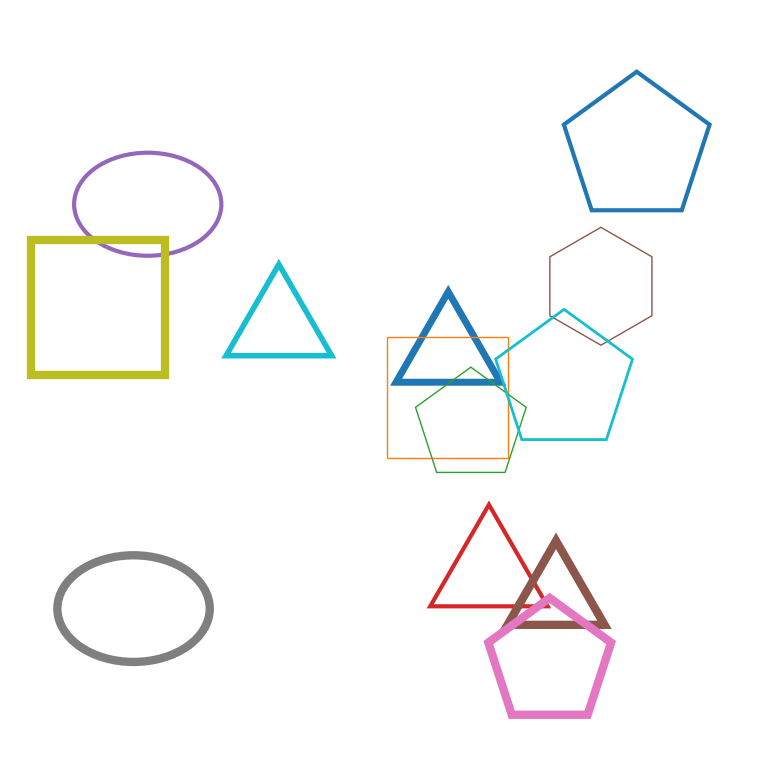[{"shape": "triangle", "thickness": 2.5, "radius": 0.39, "center": [0.582, 0.543]}, {"shape": "pentagon", "thickness": 1.5, "radius": 0.5, "center": [0.827, 0.807]}, {"shape": "square", "thickness": 0.5, "radius": 0.39, "center": [0.581, 0.483]}, {"shape": "pentagon", "thickness": 0.5, "radius": 0.38, "center": [0.612, 0.448]}, {"shape": "triangle", "thickness": 1.5, "radius": 0.44, "center": [0.635, 0.257]}, {"shape": "oval", "thickness": 1.5, "radius": 0.48, "center": [0.192, 0.735]}, {"shape": "triangle", "thickness": 3, "radius": 0.36, "center": [0.722, 0.225]}, {"shape": "hexagon", "thickness": 0.5, "radius": 0.38, "center": [0.78, 0.628]}, {"shape": "pentagon", "thickness": 3, "radius": 0.42, "center": [0.714, 0.14]}, {"shape": "oval", "thickness": 3, "radius": 0.49, "center": [0.173, 0.21]}, {"shape": "square", "thickness": 3, "radius": 0.44, "center": [0.127, 0.601]}, {"shape": "pentagon", "thickness": 1, "radius": 0.47, "center": [0.733, 0.505]}, {"shape": "triangle", "thickness": 2, "radius": 0.4, "center": [0.362, 0.578]}]